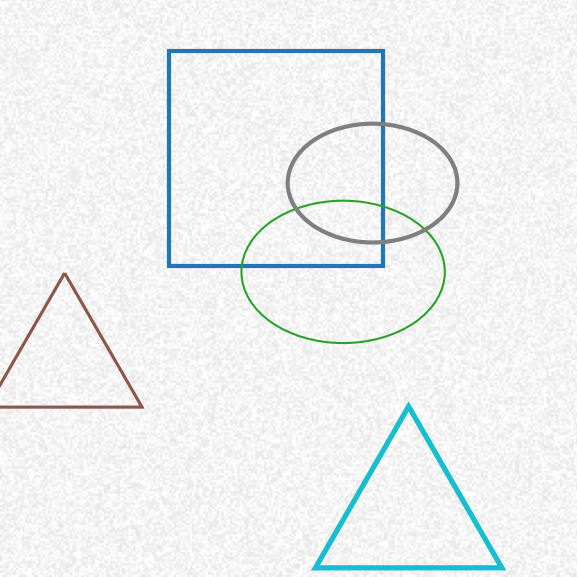[{"shape": "square", "thickness": 2, "radius": 0.93, "center": [0.478, 0.725]}, {"shape": "oval", "thickness": 1, "radius": 0.88, "center": [0.594, 0.528]}, {"shape": "triangle", "thickness": 1.5, "radius": 0.77, "center": [0.112, 0.372]}, {"shape": "oval", "thickness": 2, "radius": 0.73, "center": [0.645, 0.682]}, {"shape": "triangle", "thickness": 2.5, "radius": 0.93, "center": [0.708, 0.109]}]